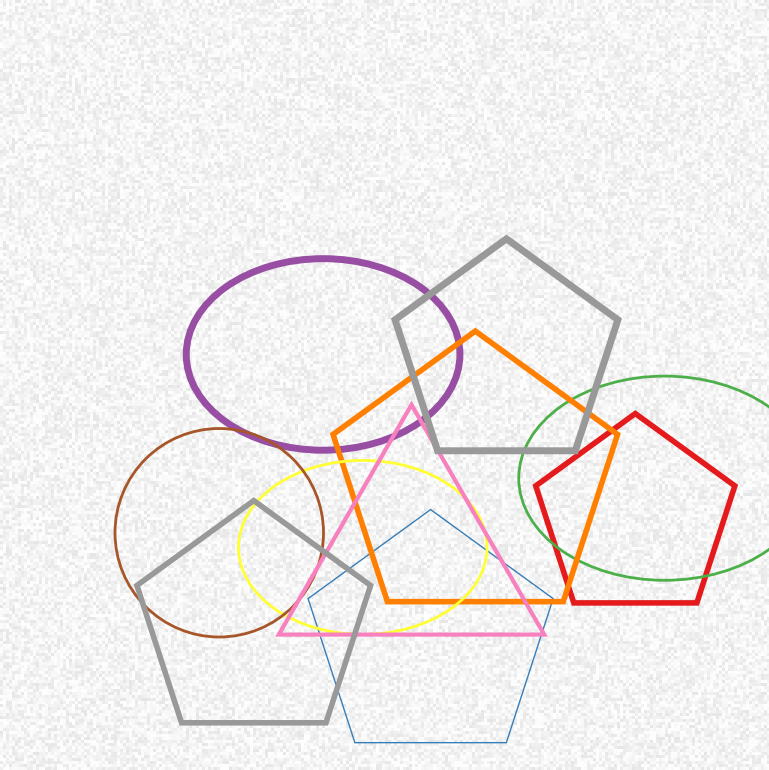[{"shape": "pentagon", "thickness": 2, "radius": 0.68, "center": [0.825, 0.327]}, {"shape": "pentagon", "thickness": 0.5, "radius": 0.84, "center": [0.559, 0.171]}, {"shape": "oval", "thickness": 1, "radius": 0.95, "center": [0.863, 0.379]}, {"shape": "oval", "thickness": 2.5, "radius": 0.89, "center": [0.42, 0.54]}, {"shape": "pentagon", "thickness": 2, "radius": 0.97, "center": [0.617, 0.376]}, {"shape": "oval", "thickness": 1, "radius": 0.81, "center": [0.471, 0.289]}, {"shape": "circle", "thickness": 1, "radius": 0.68, "center": [0.285, 0.308]}, {"shape": "triangle", "thickness": 1.5, "radius": 1.0, "center": [0.534, 0.275]}, {"shape": "pentagon", "thickness": 2, "radius": 0.8, "center": [0.33, 0.19]}, {"shape": "pentagon", "thickness": 2.5, "radius": 0.76, "center": [0.658, 0.538]}]